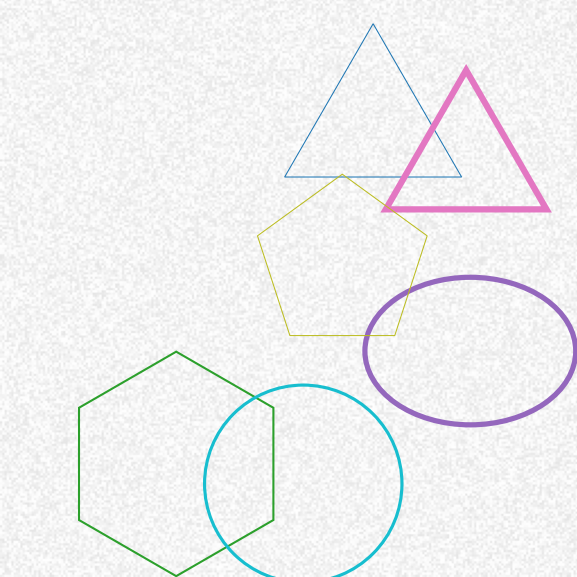[{"shape": "triangle", "thickness": 0.5, "radius": 0.88, "center": [0.646, 0.781]}, {"shape": "hexagon", "thickness": 1, "radius": 0.97, "center": [0.305, 0.196]}, {"shape": "oval", "thickness": 2.5, "radius": 0.91, "center": [0.814, 0.391]}, {"shape": "triangle", "thickness": 3, "radius": 0.8, "center": [0.807, 0.717]}, {"shape": "pentagon", "thickness": 0.5, "radius": 0.77, "center": [0.593, 0.543]}, {"shape": "circle", "thickness": 1.5, "radius": 0.85, "center": [0.525, 0.161]}]